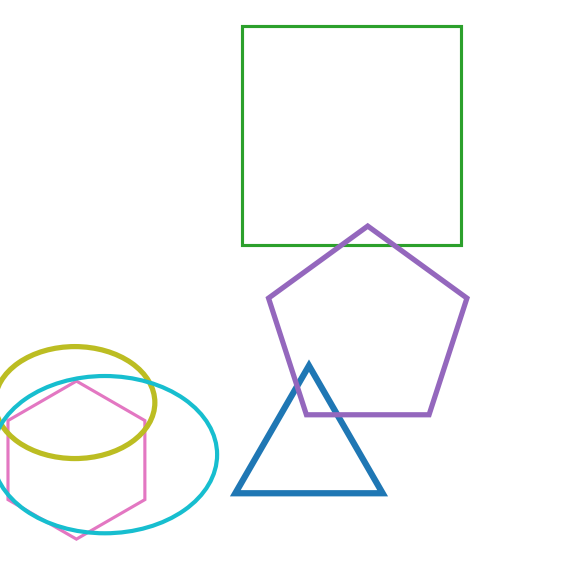[{"shape": "triangle", "thickness": 3, "radius": 0.74, "center": [0.535, 0.219]}, {"shape": "square", "thickness": 1.5, "radius": 0.95, "center": [0.609, 0.764]}, {"shape": "pentagon", "thickness": 2.5, "radius": 0.9, "center": [0.637, 0.427]}, {"shape": "hexagon", "thickness": 1.5, "radius": 0.68, "center": [0.132, 0.202]}, {"shape": "oval", "thickness": 2.5, "radius": 0.69, "center": [0.13, 0.302]}, {"shape": "oval", "thickness": 2, "radius": 0.97, "center": [0.181, 0.212]}]